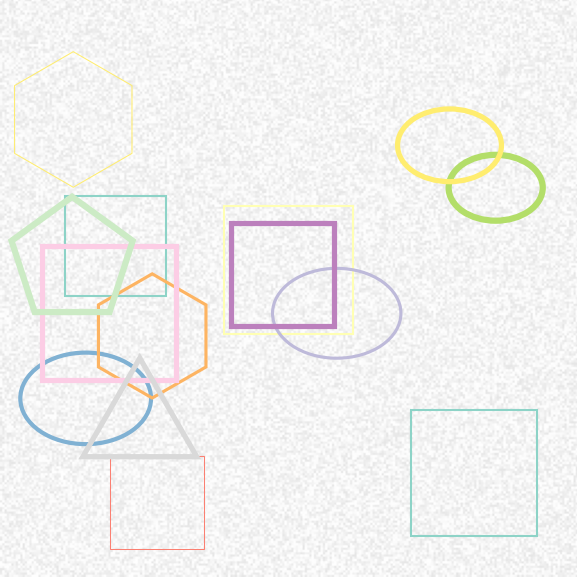[{"shape": "square", "thickness": 1, "radius": 0.44, "center": [0.2, 0.573]}, {"shape": "square", "thickness": 1, "radius": 0.55, "center": [0.821, 0.179]}, {"shape": "square", "thickness": 1, "radius": 0.56, "center": [0.5, 0.531]}, {"shape": "oval", "thickness": 1.5, "radius": 0.56, "center": [0.583, 0.457]}, {"shape": "square", "thickness": 0.5, "radius": 0.4, "center": [0.272, 0.13]}, {"shape": "oval", "thickness": 2, "radius": 0.57, "center": [0.148, 0.309]}, {"shape": "hexagon", "thickness": 1.5, "radius": 0.54, "center": [0.264, 0.417]}, {"shape": "oval", "thickness": 3, "radius": 0.41, "center": [0.858, 0.674]}, {"shape": "square", "thickness": 2.5, "radius": 0.58, "center": [0.189, 0.458]}, {"shape": "triangle", "thickness": 2.5, "radius": 0.57, "center": [0.242, 0.265]}, {"shape": "square", "thickness": 2.5, "radius": 0.45, "center": [0.489, 0.523]}, {"shape": "pentagon", "thickness": 3, "radius": 0.55, "center": [0.125, 0.548]}, {"shape": "oval", "thickness": 2.5, "radius": 0.45, "center": [0.778, 0.748]}, {"shape": "hexagon", "thickness": 0.5, "radius": 0.59, "center": [0.127, 0.792]}]